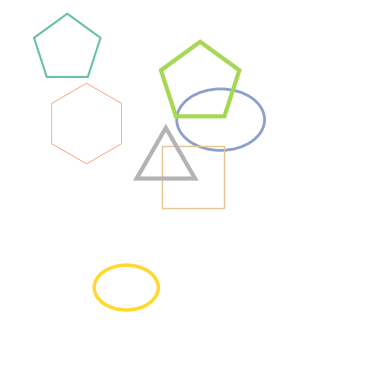[{"shape": "pentagon", "thickness": 1.5, "radius": 0.45, "center": [0.175, 0.874]}, {"shape": "hexagon", "thickness": 0.5, "radius": 0.52, "center": [0.225, 0.679]}, {"shape": "oval", "thickness": 2, "radius": 0.57, "center": [0.573, 0.689]}, {"shape": "pentagon", "thickness": 3, "radius": 0.54, "center": [0.52, 0.784]}, {"shape": "oval", "thickness": 2.5, "radius": 0.42, "center": [0.328, 0.253]}, {"shape": "square", "thickness": 1, "radius": 0.4, "center": [0.501, 0.54]}, {"shape": "triangle", "thickness": 3, "radius": 0.44, "center": [0.431, 0.58]}]